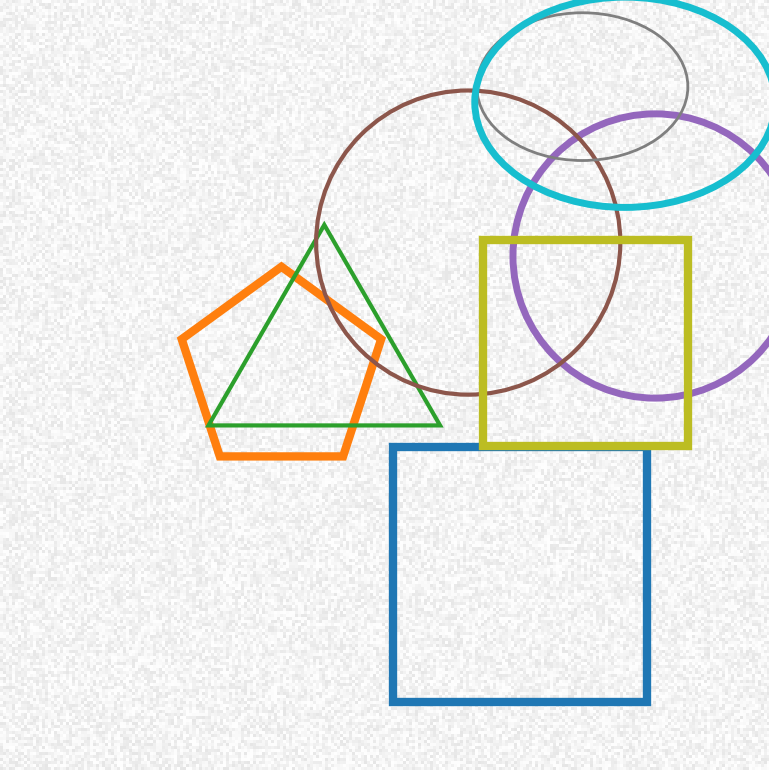[{"shape": "square", "thickness": 3, "radius": 0.83, "center": [0.675, 0.254]}, {"shape": "pentagon", "thickness": 3, "radius": 0.68, "center": [0.366, 0.517]}, {"shape": "triangle", "thickness": 1.5, "radius": 0.87, "center": [0.421, 0.534]}, {"shape": "circle", "thickness": 2.5, "radius": 0.92, "center": [0.851, 0.668]}, {"shape": "circle", "thickness": 1.5, "radius": 0.99, "center": [0.608, 0.685]}, {"shape": "oval", "thickness": 1, "radius": 0.69, "center": [0.756, 0.887]}, {"shape": "square", "thickness": 3, "radius": 0.67, "center": [0.76, 0.555]}, {"shape": "oval", "thickness": 2.5, "radius": 0.98, "center": [0.812, 0.867]}]